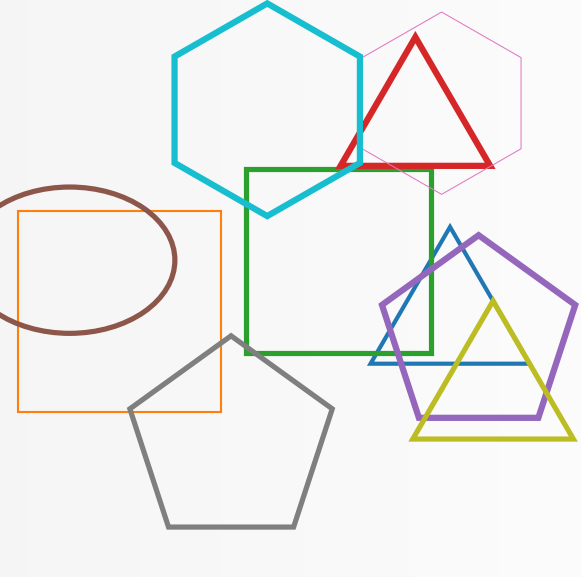[{"shape": "triangle", "thickness": 2, "radius": 0.79, "center": [0.774, 0.448]}, {"shape": "square", "thickness": 1, "radius": 0.87, "center": [0.206, 0.46]}, {"shape": "square", "thickness": 2.5, "radius": 0.8, "center": [0.582, 0.547]}, {"shape": "triangle", "thickness": 3, "radius": 0.74, "center": [0.715, 0.786]}, {"shape": "pentagon", "thickness": 3, "radius": 0.87, "center": [0.823, 0.417]}, {"shape": "oval", "thickness": 2.5, "radius": 0.9, "center": [0.12, 0.549]}, {"shape": "hexagon", "thickness": 0.5, "radius": 0.79, "center": [0.76, 0.82]}, {"shape": "pentagon", "thickness": 2.5, "radius": 0.92, "center": [0.398, 0.235]}, {"shape": "triangle", "thickness": 2.5, "radius": 0.8, "center": [0.848, 0.319]}, {"shape": "hexagon", "thickness": 3, "radius": 0.92, "center": [0.46, 0.809]}]